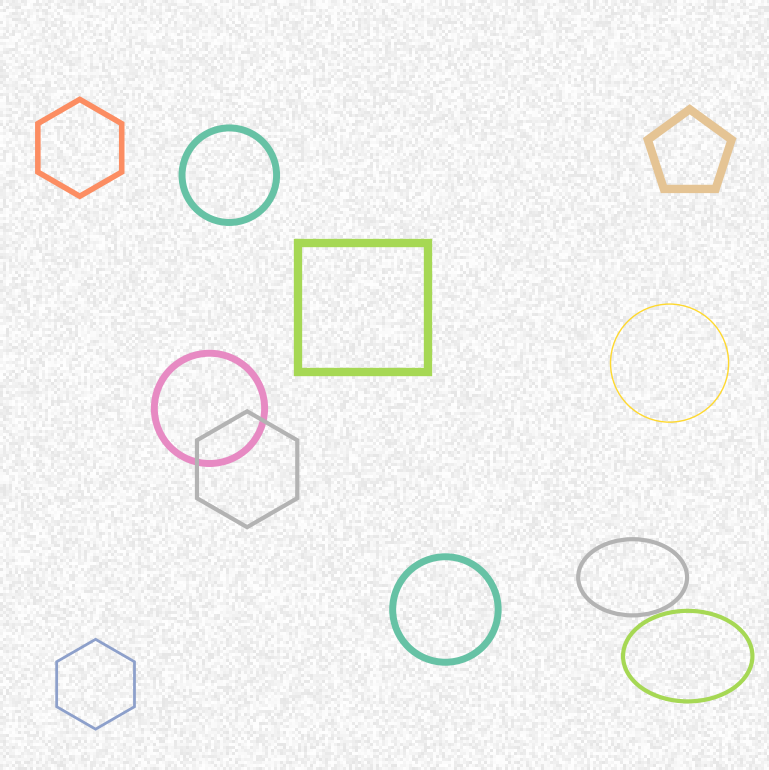[{"shape": "circle", "thickness": 2.5, "radius": 0.31, "center": [0.298, 0.772]}, {"shape": "circle", "thickness": 2.5, "radius": 0.34, "center": [0.578, 0.208]}, {"shape": "hexagon", "thickness": 2, "radius": 0.31, "center": [0.104, 0.808]}, {"shape": "hexagon", "thickness": 1, "radius": 0.29, "center": [0.124, 0.111]}, {"shape": "circle", "thickness": 2.5, "radius": 0.36, "center": [0.272, 0.47]}, {"shape": "square", "thickness": 3, "radius": 0.42, "center": [0.471, 0.601]}, {"shape": "oval", "thickness": 1.5, "radius": 0.42, "center": [0.893, 0.148]}, {"shape": "circle", "thickness": 0.5, "radius": 0.38, "center": [0.87, 0.528]}, {"shape": "pentagon", "thickness": 3, "radius": 0.29, "center": [0.896, 0.801]}, {"shape": "oval", "thickness": 1.5, "radius": 0.35, "center": [0.822, 0.25]}, {"shape": "hexagon", "thickness": 1.5, "radius": 0.38, "center": [0.321, 0.391]}]